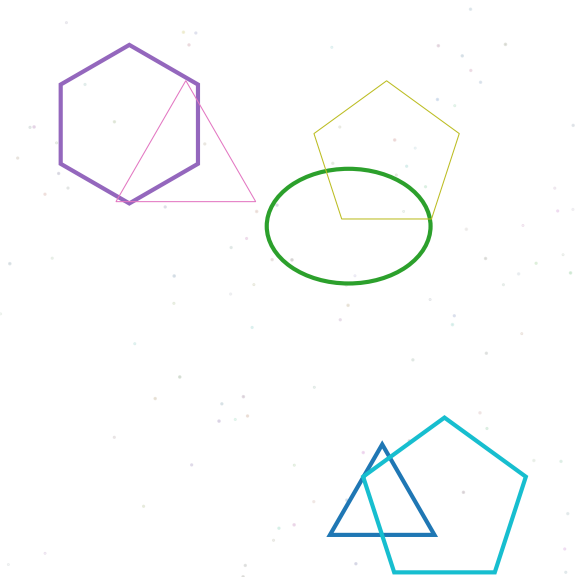[{"shape": "triangle", "thickness": 2, "radius": 0.52, "center": [0.662, 0.125]}, {"shape": "oval", "thickness": 2, "radius": 0.71, "center": [0.604, 0.608]}, {"shape": "hexagon", "thickness": 2, "radius": 0.69, "center": [0.224, 0.784]}, {"shape": "triangle", "thickness": 0.5, "radius": 0.7, "center": [0.322, 0.72]}, {"shape": "pentagon", "thickness": 0.5, "radius": 0.66, "center": [0.669, 0.727]}, {"shape": "pentagon", "thickness": 2, "radius": 0.74, "center": [0.77, 0.128]}]